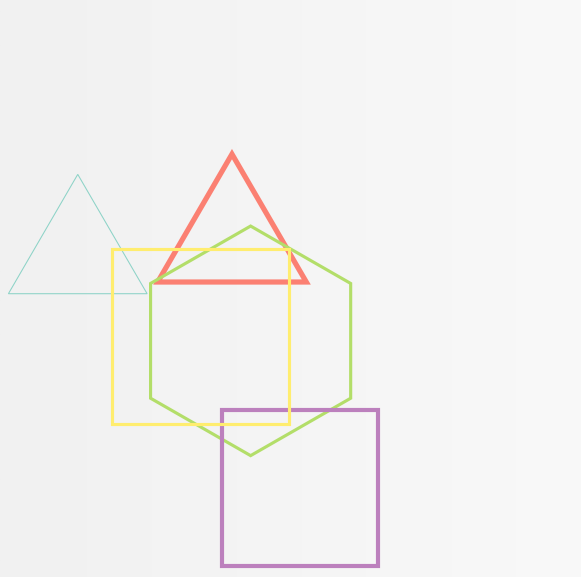[{"shape": "triangle", "thickness": 0.5, "radius": 0.69, "center": [0.134, 0.559]}, {"shape": "triangle", "thickness": 2.5, "radius": 0.74, "center": [0.399, 0.585]}, {"shape": "hexagon", "thickness": 1.5, "radius": 0.99, "center": [0.431, 0.409]}, {"shape": "square", "thickness": 2, "radius": 0.67, "center": [0.517, 0.154]}, {"shape": "square", "thickness": 1.5, "radius": 0.76, "center": [0.345, 0.416]}]